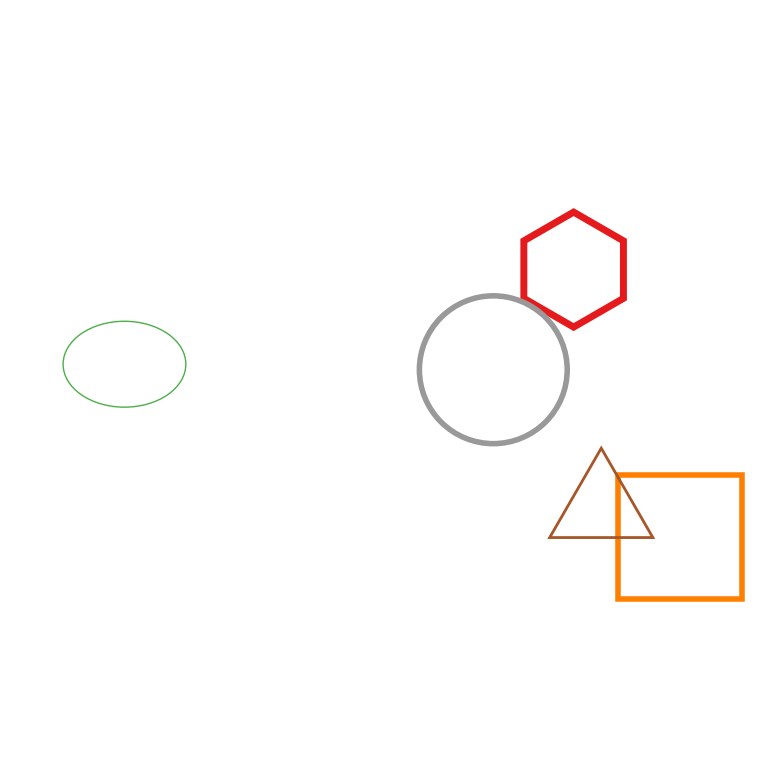[{"shape": "hexagon", "thickness": 2.5, "radius": 0.37, "center": [0.745, 0.65]}, {"shape": "oval", "thickness": 0.5, "radius": 0.4, "center": [0.162, 0.527]}, {"shape": "square", "thickness": 2, "radius": 0.4, "center": [0.883, 0.303]}, {"shape": "triangle", "thickness": 1, "radius": 0.39, "center": [0.781, 0.341]}, {"shape": "circle", "thickness": 2, "radius": 0.48, "center": [0.641, 0.52]}]